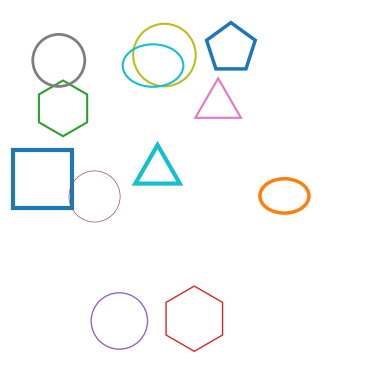[{"shape": "pentagon", "thickness": 2.5, "radius": 0.33, "center": [0.6, 0.875]}, {"shape": "square", "thickness": 3, "radius": 0.38, "center": [0.11, 0.535]}, {"shape": "oval", "thickness": 2.5, "radius": 0.32, "center": [0.739, 0.491]}, {"shape": "hexagon", "thickness": 1.5, "radius": 0.36, "center": [0.164, 0.719]}, {"shape": "hexagon", "thickness": 1, "radius": 0.42, "center": [0.505, 0.172]}, {"shape": "circle", "thickness": 1, "radius": 0.37, "center": [0.31, 0.166]}, {"shape": "circle", "thickness": 0.5, "radius": 0.33, "center": [0.246, 0.49]}, {"shape": "triangle", "thickness": 1.5, "radius": 0.34, "center": [0.567, 0.728]}, {"shape": "circle", "thickness": 2, "radius": 0.34, "center": [0.153, 0.843]}, {"shape": "circle", "thickness": 1.5, "radius": 0.41, "center": [0.427, 0.857]}, {"shape": "oval", "thickness": 1.5, "radius": 0.39, "center": [0.397, 0.83]}, {"shape": "triangle", "thickness": 3, "radius": 0.33, "center": [0.409, 0.557]}]